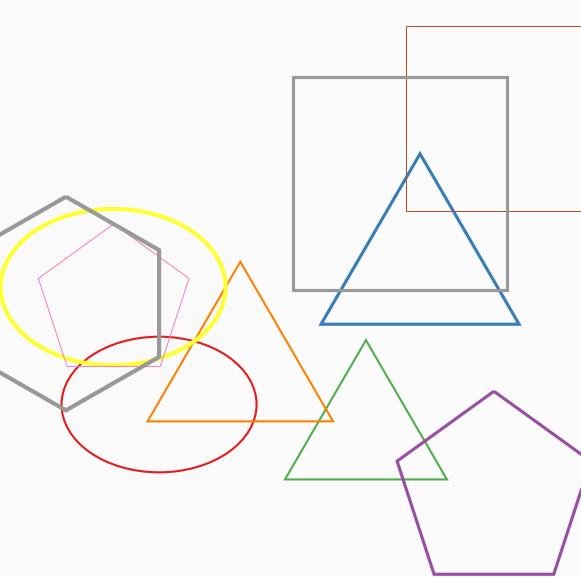[{"shape": "oval", "thickness": 1, "radius": 0.84, "center": [0.274, 0.299]}, {"shape": "triangle", "thickness": 1.5, "radius": 0.98, "center": [0.723, 0.536]}, {"shape": "triangle", "thickness": 1, "radius": 0.8, "center": [0.63, 0.249]}, {"shape": "pentagon", "thickness": 1.5, "radius": 0.88, "center": [0.85, 0.146]}, {"shape": "triangle", "thickness": 1, "radius": 0.92, "center": [0.413, 0.362]}, {"shape": "oval", "thickness": 2, "radius": 0.97, "center": [0.195, 0.502]}, {"shape": "square", "thickness": 0.5, "radius": 0.8, "center": [0.858, 0.795]}, {"shape": "pentagon", "thickness": 0.5, "radius": 0.68, "center": [0.196, 0.475]}, {"shape": "square", "thickness": 1.5, "radius": 0.92, "center": [0.688, 0.681]}, {"shape": "hexagon", "thickness": 2, "radius": 0.92, "center": [0.114, 0.474]}]